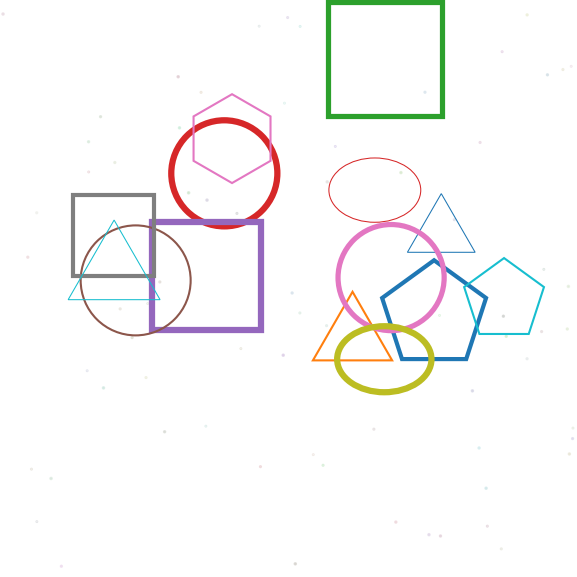[{"shape": "pentagon", "thickness": 2, "radius": 0.47, "center": [0.752, 0.454]}, {"shape": "triangle", "thickness": 0.5, "radius": 0.34, "center": [0.764, 0.596]}, {"shape": "triangle", "thickness": 1, "radius": 0.4, "center": [0.61, 0.415]}, {"shape": "square", "thickness": 2.5, "radius": 0.49, "center": [0.667, 0.897]}, {"shape": "circle", "thickness": 3, "radius": 0.46, "center": [0.388, 0.699]}, {"shape": "oval", "thickness": 0.5, "radius": 0.4, "center": [0.649, 0.67]}, {"shape": "square", "thickness": 3, "radius": 0.47, "center": [0.358, 0.522]}, {"shape": "circle", "thickness": 1, "radius": 0.48, "center": [0.235, 0.514]}, {"shape": "circle", "thickness": 2.5, "radius": 0.46, "center": [0.677, 0.518]}, {"shape": "hexagon", "thickness": 1, "radius": 0.38, "center": [0.402, 0.759]}, {"shape": "square", "thickness": 2, "radius": 0.35, "center": [0.197, 0.592]}, {"shape": "oval", "thickness": 3, "radius": 0.41, "center": [0.665, 0.377]}, {"shape": "triangle", "thickness": 0.5, "radius": 0.46, "center": [0.198, 0.526]}, {"shape": "pentagon", "thickness": 1, "radius": 0.36, "center": [0.873, 0.48]}]